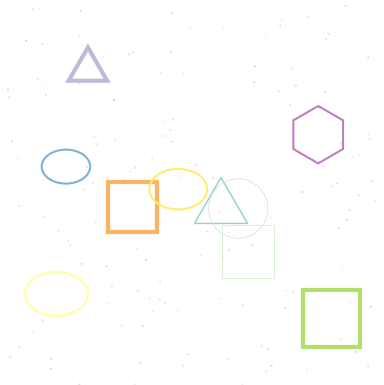[{"shape": "triangle", "thickness": 1, "radius": 0.4, "center": [0.574, 0.459]}, {"shape": "oval", "thickness": 2, "radius": 0.41, "center": [0.147, 0.236]}, {"shape": "triangle", "thickness": 3, "radius": 0.29, "center": [0.228, 0.819]}, {"shape": "oval", "thickness": 1.5, "radius": 0.32, "center": [0.171, 0.567]}, {"shape": "square", "thickness": 3, "radius": 0.32, "center": [0.344, 0.462]}, {"shape": "square", "thickness": 3, "radius": 0.37, "center": [0.861, 0.172]}, {"shape": "circle", "thickness": 0.5, "radius": 0.39, "center": [0.619, 0.458]}, {"shape": "hexagon", "thickness": 1.5, "radius": 0.37, "center": [0.826, 0.65]}, {"shape": "square", "thickness": 0.5, "radius": 0.34, "center": [0.644, 0.346]}, {"shape": "oval", "thickness": 1.5, "radius": 0.38, "center": [0.463, 0.509]}]